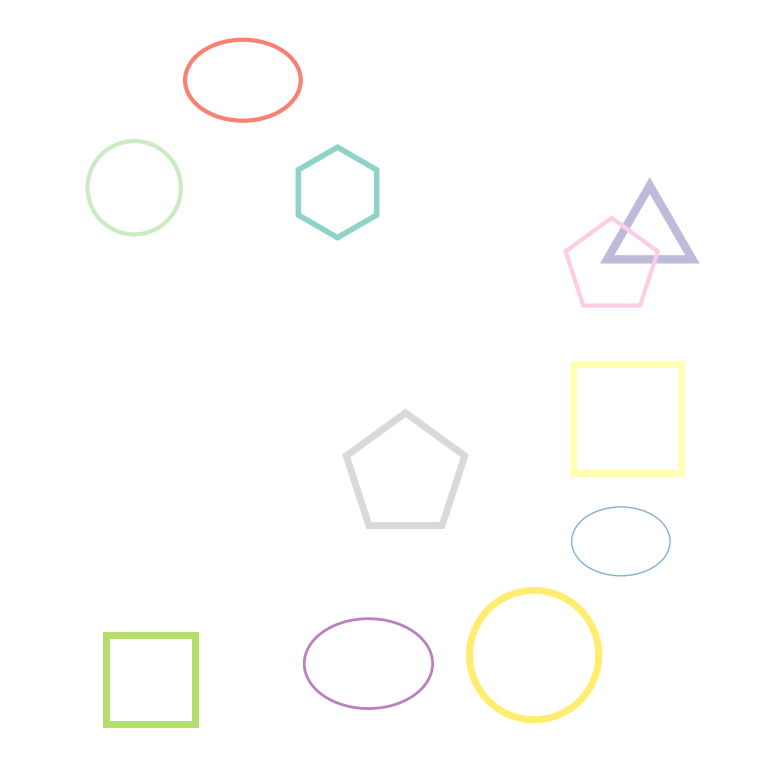[{"shape": "hexagon", "thickness": 2, "radius": 0.29, "center": [0.438, 0.75]}, {"shape": "square", "thickness": 2.5, "radius": 0.35, "center": [0.814, 0.456]}, {"shape": "triangle", "thickness": 3, "radius": 0.32, "center": [0.844, 0.695]}, {"shape": "oval", "thickness": 1.5, "radius": 0.38, "center": [0.315, 0.896]}, {"shape": "oval", "thickness": 0.5, "radius": 0.32, "center": [0.806, 0.297]}, {"shape": "square", "thickness": 2.5, "radius": 0.29, "center": [0.196, 0.117]}, {"shape": "pentagon", "thickness": 1.5, "radius": 0.31, "center": [0.794, 0.654]}, {"shape": "pentagon", "thickness": 2.5, "radius": 0.4, "center": [0.527, 0.383]}, {"shape": "oval", "thickness": 1, "radius": 0.42, "center": [0.478, 0.138]}, {"shape": "circle", "thickness": 1.5, "radius": 0.3, "center": [0.174, 0.756]}, {"shape": "circle", "thickness": 2.5, "radius": 0.42, "center": [0.694, 0.149]}]